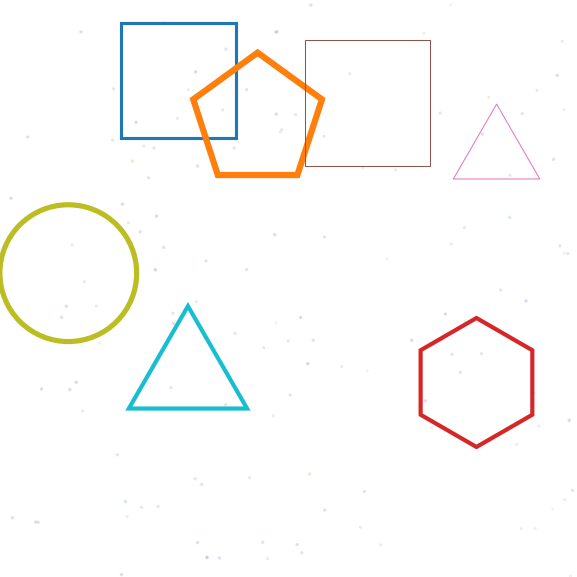[{"shape": "square", "thickness": 1.5, "radius": 0.5, "center": [0.309, 0.86]}, {"shape": "pentagon", "thickness": 3, "radius": 0.59, "center": [0.446, 0.791]}, {"shape": "hexagon", "thickness": 2, "radius": 0.56, "center": [0.825, 0.337]}, {"shape": "square", "thickness": 0.5, "radius": 0.54, "center": [0.636, 0.821]}, {"shape": "triangle", "thickness": 0.5, "radius": 0.43, "center": [0.86, 0.732]}, {"shape": "circle", "thickness": 2.5, "radius": 0.59, "center": [0.118, 0.526]}, {"shape": "triangle", "thickness": 2, "radius": 0.59, "center": [0.325, 0.351]}]